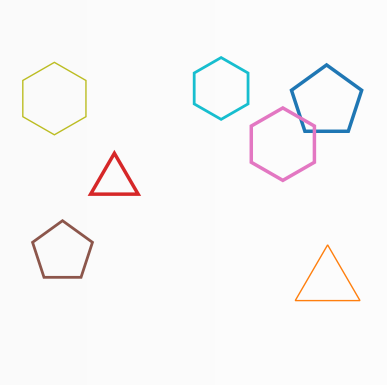[{"shape": "pentagon", "thickness": 2.5, "radius": 0.48, "center": [0.843, 0.736]}, {"shape": "triangle", "thickness": 1, "radius": 0.48, "center": [0.845, 0.267]}, {"shape": "triangle", "thickness": 2.5, "radius": 0.35, "center": [0.295, 0.531]}, {"shape": "pentagon", "thickness": 2, "radius": 0.41, "center": [0.161, 0.345]}, {"shape": "hexagon", "thickness": 2.5, "radius": 0.47, "center": [0.73, 0.626]}, {"shape": "hexagon", "thickness": 1, "radius": 0.47, "center": [0.14, 0.744]}, {"shape": "hexagon", "thickness": 2, "radius": 0.4, "center": [0.571, 0.77]}]